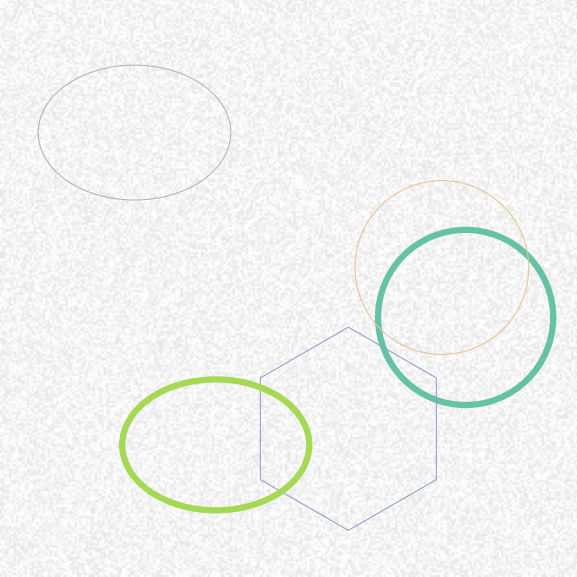[{"shape": "circle", "thickness": 3, "radius": 0.76, "center": [0.806, 0.449]}, {"shape": "hexagon", "thickness": 0.5, "radius": 0.88, "center": [0.603, 0.257]}, {"shape": "oval", "thickness": 3, "radius": 0.81, "center": [0.374, 0.229]}, {"shape": "circle", "thickness": 0.5, "radius": 0.75, "center": [0.765, 0.536]}, {"shape": "oval", "thickness": 0.5, "radius": 0.83, "center": [0.233, 0.77]}]